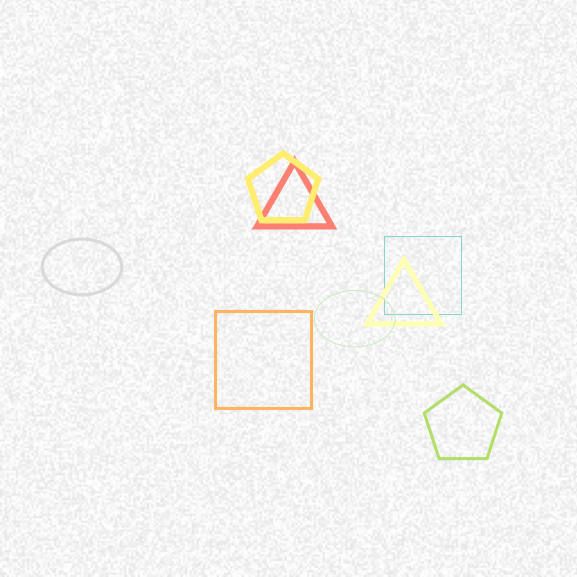[{"shape": "square", "thickness": 0.5, "radius": 0.34, "center": [0.732, 0.523]}, {"shape": "triangle", "thickness": 2.5, "radius": 0.37, "center": [0.7, 0.475]}, {"shape": "triangle", "thickness": 3, "radius": 0.37, "center": [0.51, 0.645]}, {"shape": "square", "thickness": 1.5, "radius": 0.42, "center": [0.455, 0.376]}, {"shape": "pentagon", "thickness": 1.5, "radius": 0.35, "center": [0.802, 0.262]}, {"shape": "oval", "thickness": 1.5, "radius": 0.34, "center": [0.142, 0.537]}, {"shape": "oval", "thickness": 0.5, "radius": 0.35, "center": [0.614, 0.447]}, {"shape": "pentagon", "thickness": 3, "radius": 0.32, "center": [0.49, 0.67]}]